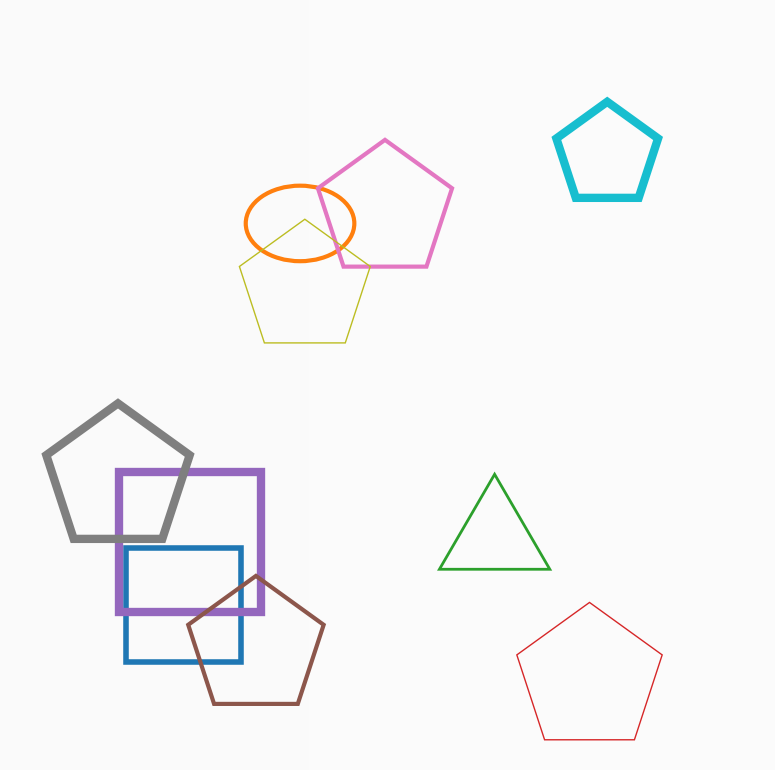[{"shape": "square", "thickness": 2, "radius": 0.37, "center": [0.237, 0.214]}, {"shape": "oval", "thickness": 1.5, "radius": 0.35, "center": [0.387, 0.71]}, {"shape": "triangle", "thickness": 1, "radius": 0.41, "center": [0.638, 0.302]}, {"shape": "pentagon", "thickness": 0.5, "radius": 0.49, "center": [0.761, 0.119]}, {"shape": "square", "thickness": 3, "radius": 0.46, "center": [0.245, 0.296]}, {"shape": "pentagon", "thickness": 1.5, "radius": 0.46, "center": [0.33, 0.16]}, {"shape": "pentagon", "thickness": 1.5, "radius": 0.45, "center": [0.497, 0.727]}, {"shape": "pentagon", "thickness": 3, "radius": 0.49, "center": [0.152, 0.379]}, {"shape": "pentagon", "thickness": 0.5, "radius": 0.44, "center": [0.393, 0.626]}, {"shape": "pentagon", "thickness": 3, "radius": 0.34, "center": [0.784, 0.799]}]